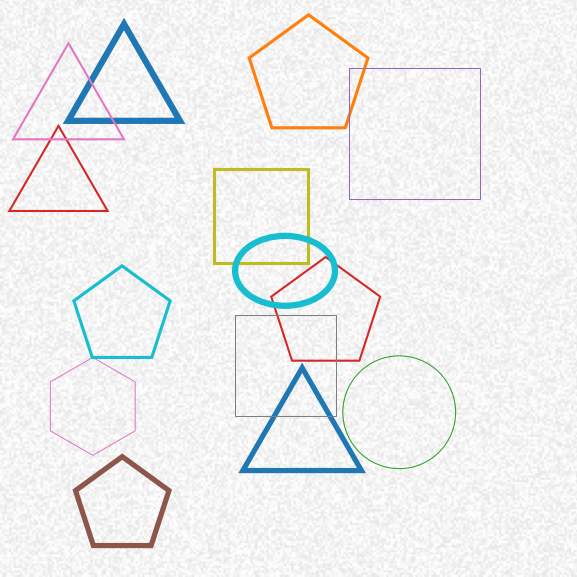[{"shape": "triangle", "thickness": 2.5, "radius": 0.59, "center": [0.523, 0.244]}, {"shape": "triangle", "thickness": 3, "radius": 0.56, "center": [0.215, 0.846]}, {"shape": "pentagon", "thickness": 1.5, "radius": 0.54, "center": [0.534, 0.865]}, {"shape": "circle", "thickness": 0.5, "radius": 0.49, "center": [0.691, 0.285]}, {"shape": "pentagon", "thickness": 1, "radius": 0.5, "center": [0.564, 0.455]}, {"shape": "triangle", "thickness": 1, "radius": 0.49, "center": [0.101, 0.683]}, {"shape": "square", "thickness": 0.5, "radius": 0.56, "center": [0.718, 0.768]}, {"shape": "pentagon", "thickness": 2.5, "radius": 0.43, "center": [0.212, 0.123]}, {"shape": "hexagon", "thickness": 0.5, "radius": 0.42, "center": [0.161, 0.295]}, {"shape": "triangle", "thickness": 1, "radius": 0.55, "center": [0.119, 0.813]}, {"shape": "square", "thickness": 0.5, "radius": 0.44, "center": [0.494, 0.366]}, {"shape": "square", "thickness": 1.5, "radius": 0.41, "center": [0.451, 0.626]}, {"shape": "pentagon", "thickness": 1.5, "radius": 0.44, "center": [0.211, 0.451]}, {"shape": "oval", "thickness": 3, "radius": 0.43, "center": [0.494, 0.53]}]